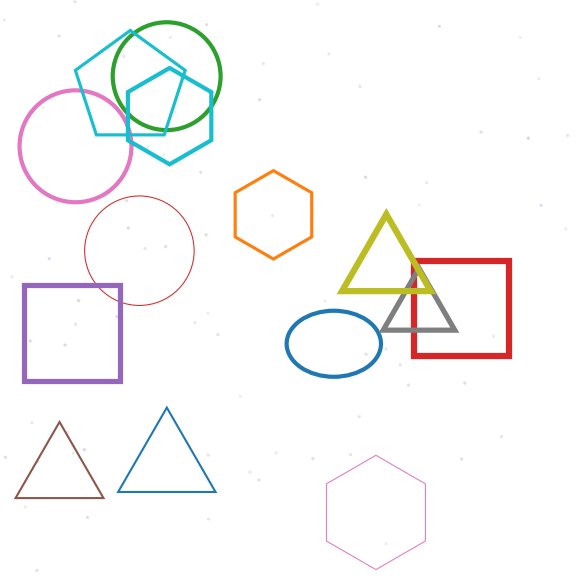[{"shape": "triangle", "thickness": 1, "radius": 0.49, "center": [0.289, 0.196]}, {"shape": "oval", "thickness": 2, "radius": 0.41, "center": [0.578, 0.404]}, {"shape": "hexagon", "thickness": 1.5, "radius": 0.38, "center": [0.473, 0.627]}, {"shape": "circle", "thickness": 2, "radius": 0.47, "center": [0.289, 0.867]}, {"shape": "circle", "thickness": 0.5, "radius": 0.47, "center": [0.241, 0.565]}, {"shape": "square", "thickness": 3, "radius": 0.41, "center": [0.8, 0.465]}, {"shape": "square", "thickness": 2.5, "radius": 0.41, "center": [0.124, 0.423]}, {"shape": "triangle", "thickness": 1, "radius": 0.44, "center": [0.103, 0.181]}, {"shape": "hexagon", "thickness": 0.5, "radius": 0.49, "center": [0.651, 0.112]}, {"shape": "circle", "thickness": 2, "radius": 0.48, "center": [0.131, 0.746]}, {"shape": "triangle", "thickness": 2.5, "radius": 0.36, "center": [0.726, 0.463]}, {"shape": "triangle", "thickness": 3, "radius": 0.44, "center": [0.669, 0.539]}, {"shape": "pentagon", "thickness": 1.5, "radius": 0.5, "center": [0.226, 0.846]}, {"shape": "hexagon", "thickness": 2, "radius": 0.42, "center": [0.294, 0.798]}]